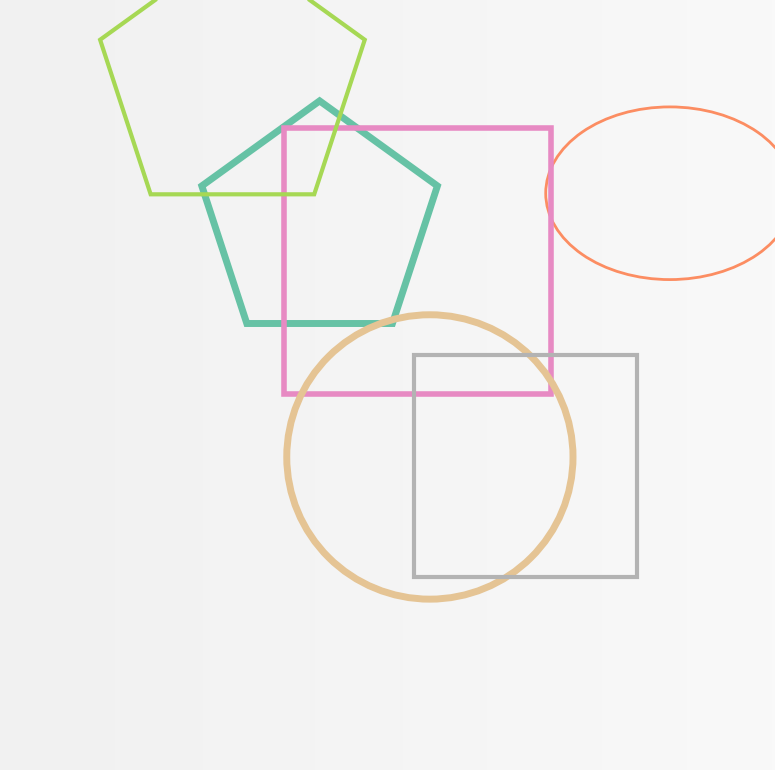[{"shape": "pentagon", "thickness": 2.5, "radius": 0.8, "center": [0.412, 0.709]}, {"shape": "oval", "thickness": 1, "radius": 0.8, "center": [0.864, 0.749]}, {"shape": "square", "thickness": 2, "radius": 0.86, "center": [0.539, 0.661]}, {"shape": "pentagon", "thickness": 1.5, "radius": 0.9, "center": [0.3, 0.893]}, {"shape": "circle", "thickness": 2.5, "radius": 0.92, "center": [0.555, 0.407]}, {"shape": "square", "thickness": 1.5, "radius": 0.72, "center": [0.678, 0.395]}]